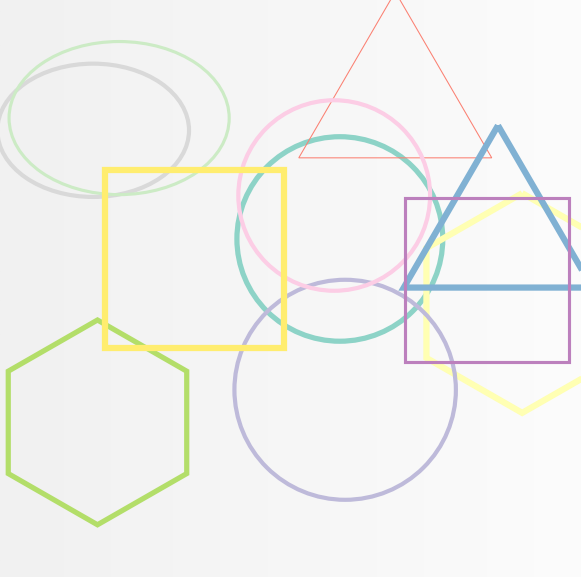[{"shape": "circle", "thickness": 2.5, "radius": 0.89, "center": [0.585, 0.585]}, {"shape": "hexagon", "thickness": 3, "radius": 0.95, "center": [0.898, 0.474]}, {"shape": "circle", "thickness": 2, "radius": 0.95, "center": [0.594, 0.324]}, {"shape": "triangle", "thickness": 0.5, "radius": 0.96, "center": [0.68, 0.822]}, {"shape": "triangle", "thickness": 3, "radius": 0.94, "center": [0.857, 0.595]}, {"shape": "hexagon", "thickness": 2.5, "radius": 0.89, "center": [0.168, 0.268]}, {"shape": "circle", "thickness": 2, "radius": 0.82, "center": [0.575, 0.661]}, {"shape": "oval", "thickness": 2, "radius": 0.82, "center": [0.16, 0.774]}, {"shape": "square", "thickness": 1.5, "radius": 0.71, "center": [0.838, 0.514]}, {"shape": "oval", "thickness": 1.5, "radius": 0.95, "center": [0.205, 0.795]}, {"shape": "square", "thickness": 3, "radius": 0.77, "center": [0.334, 0.551]}]